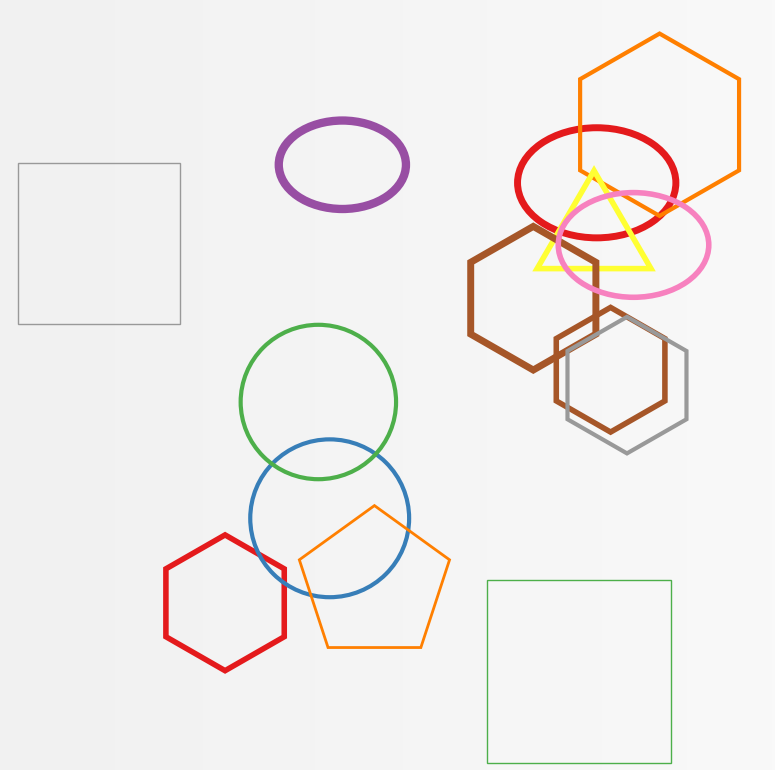[{"shape": "oval", "thickness": 2.5, "radius": 0.51, "center": [0.77, 0.763]}, {"shape": "hexagon", "thickness": 2, "radius": 0.44, "center": [0.29, 0.217]}, {"shape": "circle", "thickness": 1.5, "radius": 0.51, "center": [0.425, 0.327]}, {"shape": "square", "thickness": 0.5, "radius": 0.59, "center": [0.748, 0.128]}, {"shape": "circle", "thickness": 1.5, "radius": 0.5, "center": [0.411, 0.478]}, {"shape": "oval", "thickness": 3, "radius": 0.41, "center": [0.442, 0.786]}, {"shape": "pentagon", "thickness": 1, "radius": 0.51, "center": [0.483, 0.241]}, {"shape": "hexagon", "thickness": 1.5, "radius": 0.59, "center": [0.851, 0.838]}, {"shape": "triangle", "thickness": 2, "radius": 0.42, "center": [0.767, 0.694]}, {"shape": "hexagon", "thickness": 2, "radius": 0.4, "center": [0.788, 0.52]}, {"shape": "hexagon", "thickness": 2.5, "radius": 0.47, "center": [0.688, 0.613]}, {"shape": "oval", "thickness": 2, "radius": 0.49, "center": [0.817, 0.682]}, {"shape": "hexagon", "thickness": 1.5, "radius": 0.44, "center": [0.809, 0.5]}, {"shape": "square", "thickness": 0.5, "radius": 0.52, "center": [0.128, 0.684]}]